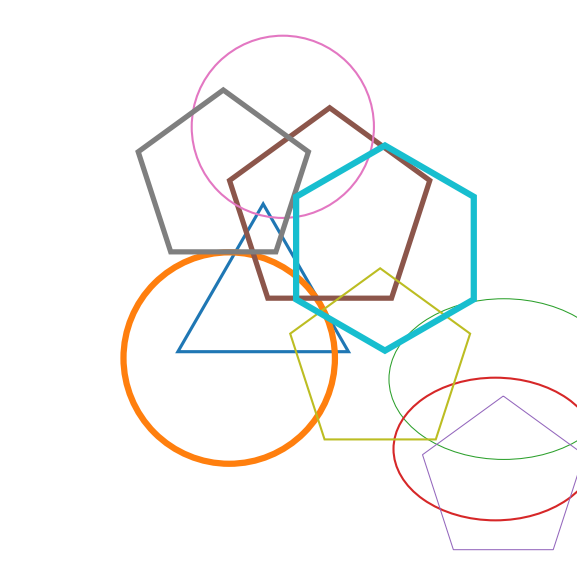[{"shape": "triangle", "thickness": 1.5, "radius": 0.85, "center": [0.456, 0.475]}, {"shape": "circle", "thickness": 3, "radius": 0.92, "center": [0.397, 0.379]}, {"shape": "oval", "thickness": 0.5, "radius": 0.99, "center": [0.872, 0.343]}, {"shape": "oval", "thickness": 1, "radius": 0.88, "center": [0.858, 0.222]}, {"shape": "pentagon", "thickness": 0.5, "radius": 0.74, "center": [0.872, 0.166]}, {"shape": "pentagon", "thickness": 2.5, "radius": 0.91, "center": [0.571, 0.63]}, {"shape": "circle", "thickness": 1, "radius": 0.79, "center": [0.49, 0.78]}, {"shape": "pentagon", "thickness": 2.5, "radius": 0.77, "center": [0.387, 0.688]}, {"shape": "pentagon", "thickness": 1, "radius": 0.82, "center": [0.658, 0.371]}, {"shape": "hexagon", "thickness": 3, "radius": 0.89, "center": [0.667, 0.57]}]